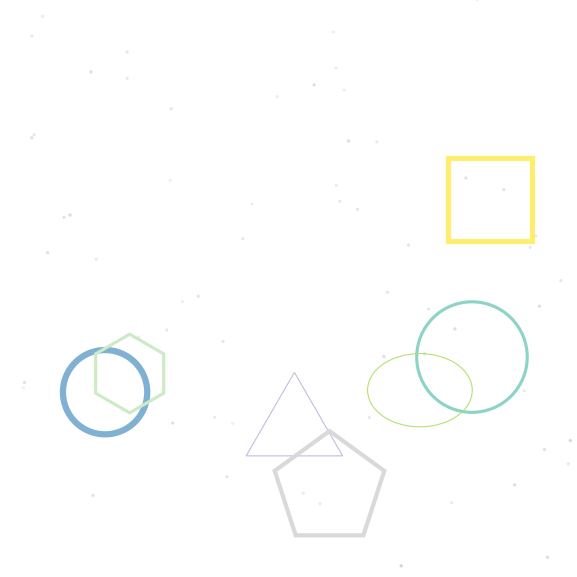[{"shape": "circle", "thickness": 1.5, "radius": 0.48, "center": [0.817, 0.381]}, {"shape": "triangle", "thickness": 0.5, "radius": 0.48, "center": [0.51, 0.258]}, {"shape": "circle", "thickness": 3, "radius": 0.36, "center": [0.182, 0.32]}, {"shape": "oval", "thickness": 0.5, "radius": 0.45, "center": [0.727, 0.323]}, {"shape": "pentagon", "thickness": 2, "radius": 0.5, "center": [0.571, 0.153]}, {"shape": "hexagon", "thickness": 1.5, "radius": 0.34, "center": [0.225, 0.352]}, {"shape": "square", "thickness": 2.5, "radius": 0.36, "center": [0.848, 0.653]}]